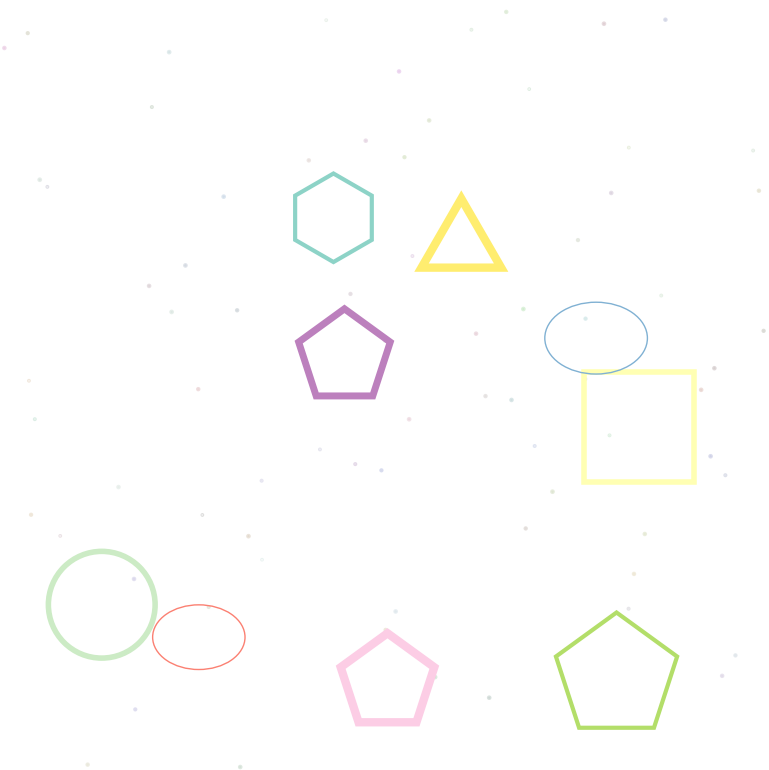[{"shape": "hexagon", "thickness": 1.5, "radius": 0.29, "center": [0.433, 0.717]}, {"shape": "square", "thickness": 2, "radius": 0.36, "center": [0.83, 0.445]}, {"shape": "oval", "thickness": 0.5, "radius": 0.3, "center": [0.258, 0.173]}, {"shape": "oval", "thickness": 0.5, "radius": 0.33, "center": [0.774, 0.561]}, {"shape": "pentagon", "thickness": 1.5, "radius": 0.41, "center": [0.801, 0.122]}, {"shape": "pentagon", "thickness": 3, "radius": 0.32, "center": [0.503, 0.114]}, {"shape": "pentagon", "thickness": 2.5, "radius": 0.31, "center": [0.447, 0.536]}, {"shape": "circle", "thickness": 2, "radius": 0.35, "center": [0.132, 0.215]}, {"shape": "triangle", "thickness": 3, "radius": 0.3, "center": [0.599, 0.682]}]